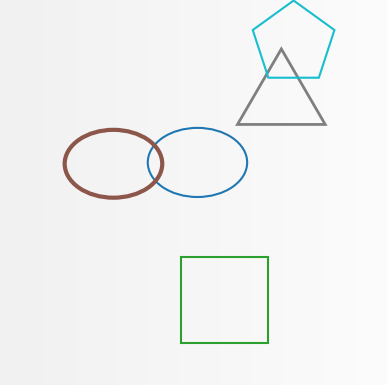[{"shape": "oval", "thickness": 1.5, "radius": 0.64, "center": [0.51, 0.578]}, {"shape": "square", "thickness": 1.5, "radius": 0.56, "center": [0.579, 0.22]}, {"shape": "oval", "thickness": 3, "radius": 0.63, "center": [0.293, 0.575]}, {"shape": "triangle", "thickness": 2, "radius": 0.65, "center": [0.726, 0.742]}, {"shape": "pentagon", "thickness": 1.5, "radius": 0.55, "center": [0.758, 0.888]}]